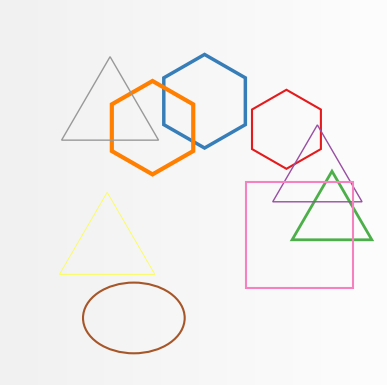[{"shape": "hexagon", "thickness": 1.5, "radius": 0.51, "center": [0.739, 0.664]}, {"shape": "hexagon", "thickness": 2.5, "radius": 0.61, "center": [0.528, 0.737]}, {"shape": "triangle", "thickness": 2, "radius": 0.59, "center": [0.857, 0.437]}, {"shape": "triangle", "thickness": 1, "radius": 0.67, "center": [0.819, 0.542]}, {"shape": "hexagon", "thickness": 3, "radius": 0.61, "center": [0.394, 0.668]}, {"shape": "triangle", "thickness": 0.5, "radius": 0.71, "center": [0.277, 0.359]}, {"shape": "oval", "thickness": 1.5, "radius": 0.66, "center": [0.345, 0.174]}, {"shape": "square", "thickness": 1.5, "radius": 0.69, "center": [0.774, 0.389]}, {"shape": "triangle", "thickness": 1, "radius": 0.72, "center": [0.284, 0.708]}]